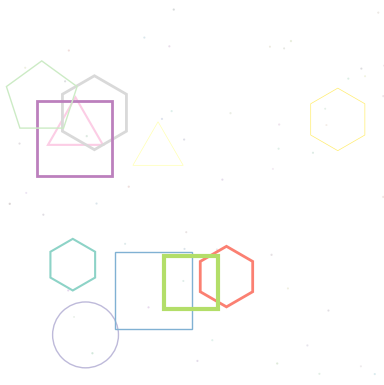[{"shape": "hexagon", "thickness": 1.5, "radius": 0.34, "center": [0.189, 0.313]}, {"shape": "triangle", "thickness": 0.5, "radius": 0.38, "center": [0.411, 0.608]}, {"shape": "circle", "thickness": 1, "radius": 0.43, "center": [0.222, 0.13]}, {"shape": "hexagon", "thickness": 2, "radius": 0.39, "center": [0.588, 0.282]}, {"shape": "square", "thickness": 1, "radius": 0.5, "center": [0.399, 0.246]}, {"shape": "square", "thickness": 3, "radius": 0.35, "center": [0.496, 0.266]}, {"shape": "triangle", "thickness": 1.5, "radius": 0.41, "center": [0.196, 0.665]}, {"shape": "hexagon", "thickness": 2, "radius": 0.48, "center": [0.245, 0.707]}, {"shape": "square", "thickness": 2, "radius": 0.49, "center": [0.194, 0.64]}, {"shape": "pentagon", "thickness": 1, "radius": 0.48, "center": [0.108, 0.745]}, {"shape": "hexagon", "thickness": 0.5, "radius": 0.41, "center": [0.877, 0.69]}]